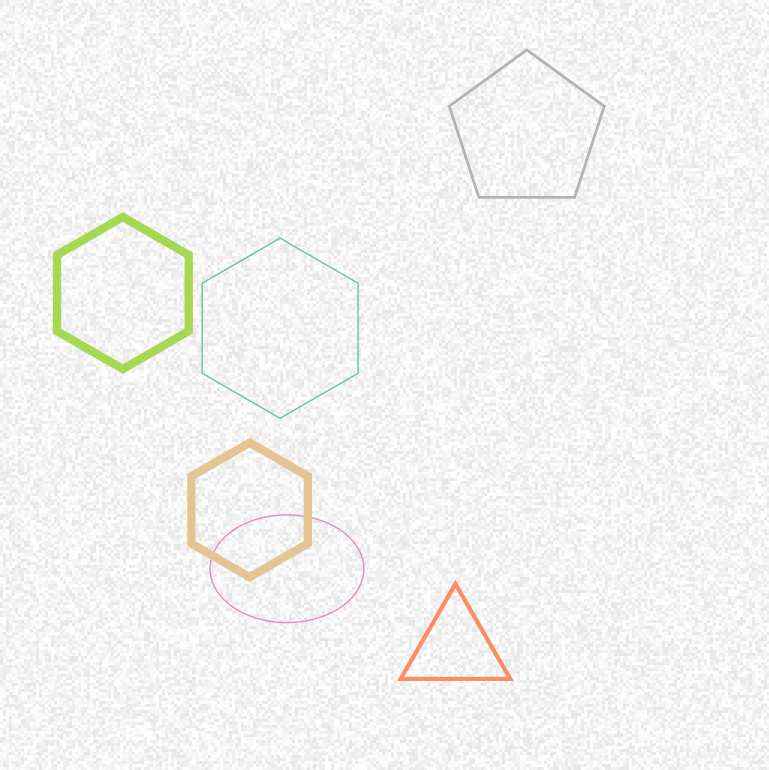[{"shape": "hexagon", "thickness": 0.5, "radius": 0.58, "center": [0.364, 0.574]}, {"shape": "triangle", "thickness": 1.5, "radius": 0.41, "center": [0.591, 0.159]}, {"shape": "oval", "thickness": 0.5, "radius": 0.5, "center": [0.373, 0.261]}, {"shape": "hexagon", "thickness": 3, "radius": 0.49, "center": [0.16, 0.619]}, {"shape": "hexagon", "thickness": 3, "radius": 0.44, "center": [0.324, 0.338]}, {"shape": "pentagon", "thickness": 1, "radius": 0.53, "center": [0.684, 0.829]}]